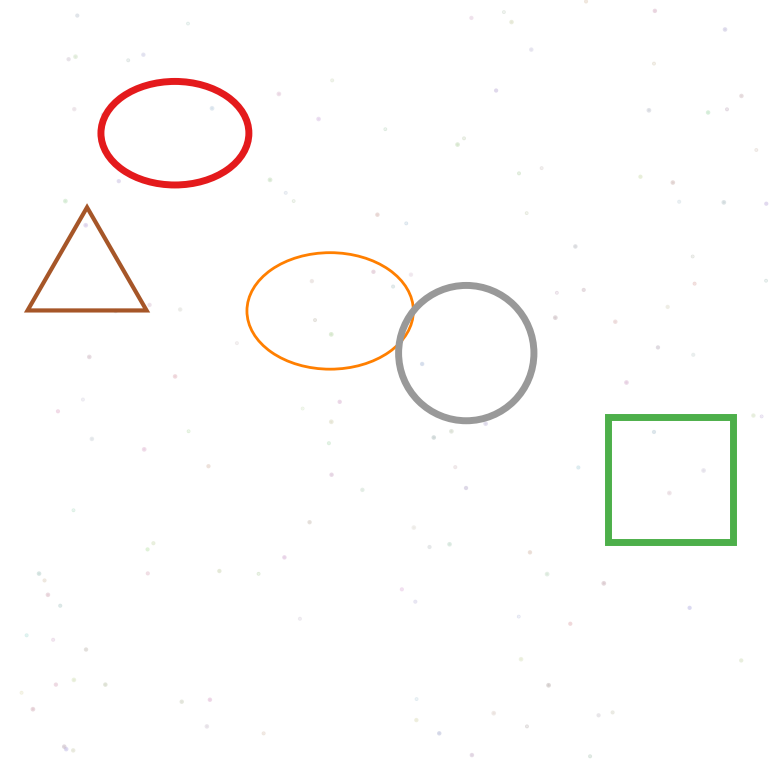[{"shape": "oval", "thickness": 2.5, "radius": 0.48, "center": [0.227, 0.827]}, {"shape": "square", "thickness": 2.5, "radius": 0.41, "center": [0.871, 0.377]}, {"shape": "oval", "thickness": 1, "radius": 0.54, "center": [0.429, 0.596]}, {"shape": "triangle", "thickness": 1.5, "radius": 0.45, "center": [0.113, 0.641]}, {"shape": "circle", "thickness": 2.5, "radius": 0.44, "center": [0.606, 0.541]}]